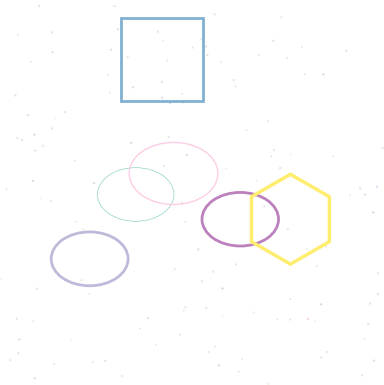[{"shape": "oval", "thickness": 0.5, "radius": 0.5, "center": [0.353, 0.495]}, {"shape": "oval", "thickness": 2, "radius": 0.5, "center": [0.233, 0.328]}, {"shape": "square", "thickness": 2, "radius": 0.53, "center": [0.42, 0.845]}, {"shape": "oval", "thickness": 1, "radius": 0.58, "center": [0.451, 0.549]}, {"shape": "oval", "thickness": 2, "radius": 0.5, "center": [0.624, 0.431]}, {"shape": "hexagon", "thickness": 2.5, "radius": 0.58, "center": [0.754, 0.431]}]